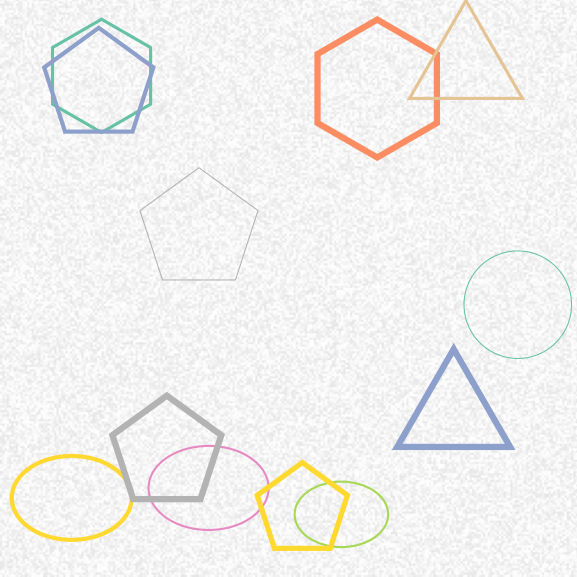[{"shape": "hexagon", "thickness": 1.5, "radius": 0.49, "center": [0.176, 0.868]}, {"shape": "circle", "thickness": 0.5, "radius": 0.47, "center": [0.897, 0.472]}, {"shape": "hexagon", "thickness": 3, "radius": 0.6, "center": [0.653, 0.846]}, {"shape": "triangle", "thickness": 3, "radius": 0.56, "center": [0.786, 0.282]}, {"shape": "pentagon", "thickness": 2, "radius": 0.5, "center": [0.171, 0.852]}, {"shape": "oval", "thickness": 1, "radius": 0.52, "center": [0.361, 0.154]}, {"shape": "oval", "thickness": 1, "radius": 0.4, "center": [0.591, 0.108]}, {"shape": "pentagon", "thickness": 2.5, "radius": 0.41, "center": [0.524, 0.116]}, {"shape": "oval", "thickness": 2, "radius": 0.52, "center": [0.124, 0.137]}, {"shape": "triangle", "thickness": 1.5, "radius": 0.56, "center": [0.807, 0.885]}, {"shape": "pentagon", "thickness": 3, "radius": 0.5, "center": [0.289, 0.215]}, {"shape": "pentagon", "thickness": 0.5, "radius": 0.54, "center": [0.345, 0.601]}]